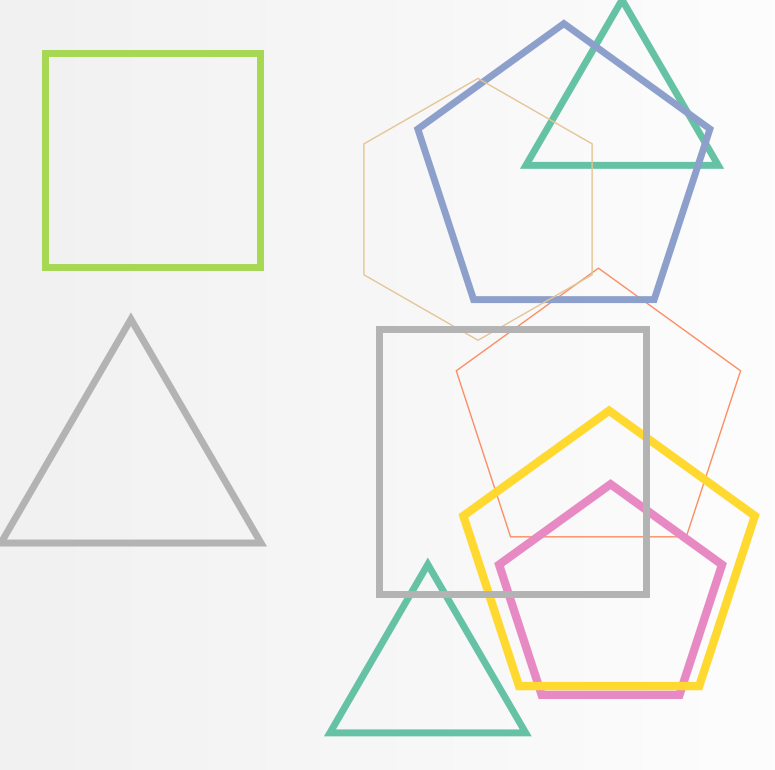[{"shape": "triangle", "thickness": 2.5, "radius": 0.72, "center": [0.803, 0.857]}, {"shape": "triangle", "thickness": 2.5, "radius": 0.73, "center": [0.552, 0.121]}, {"shape": "pentagon", "thickness": 0.5, "radius": 0.96, "center": [0.772, 0.459]}, {"shape": "pentagon", "thickness": 2.5, "radius": 0.99, "center": [0.728, 0.771]}, {"shape": "pentagon", "thickness": 3, "radius": 0.76, "center": [0.788, 0.22]}, {"shape": "square", "thickness": 2.5, "radius": 0.7, "center": [0.197, 0.792]}, {"shape": "pentagon", "thickness": 3, "radius": 0.99, "center": [0.786, 0.269]}, {"shape": "hexagon", "thickness": 0.5, "radius": 0.85, "center": [0.617, 0.728]}, {"shape": "square", "thickness": 2.5, "radius": 0.86, "center": [0.661, 0.401]}, {"shape": "triangle", "thickness": 2.5, "radius": 0.97, "center": [0.169, 0.392]}]